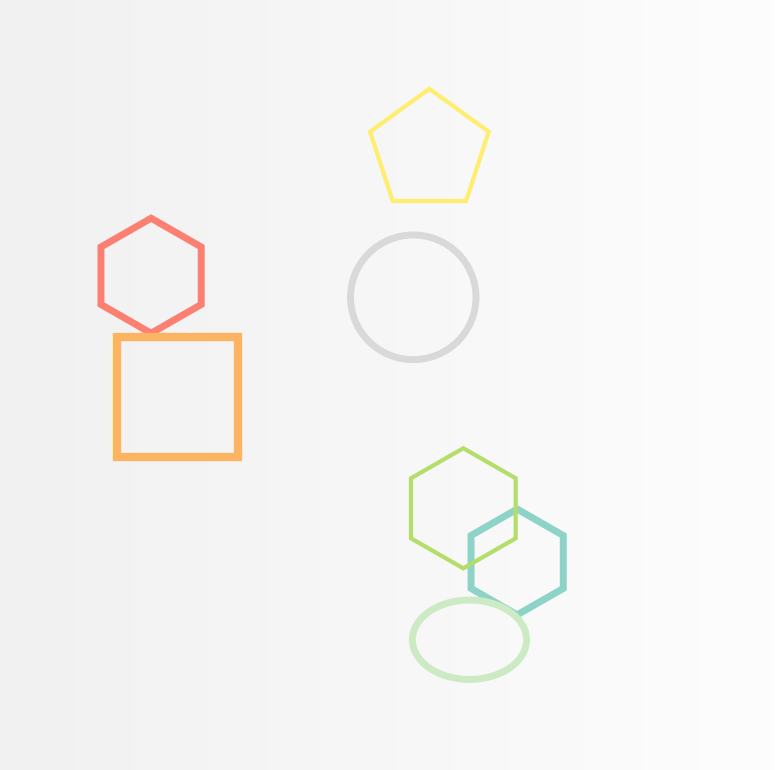[{"shape": "hexagon", "thickness": 2.5, "radius": 0.34, "center": [0.667, 0.27]}, {"shape": "square", "thickness": 0.5, "radius": 0.4, "center": [0.224, 0.484]}, {"shape": "hexagon", "thickness": 2.5, "radius": 0.37, "center": [0.195, 0.642]}, {"shape": "square", "thickness": 3, "radius": 0.39, "center": [0.229, 0.484]}, {"shape": "hexagon", "thickness": 1.5, "radius": 0.39, "center": [0.598, 0.34]}, {"shape": "circle", "thickness": 2.5, "radius": 0.4, "center": [0.533, 0.614]}, {"shape": "oval", "thickness": 2.5, "radius": 0.37, "center": [0.606, 0.169]}, {"shape": "pentagon", "thickness": 1.5, "radius": 0.4, "center": [0.554, 0.804]}]